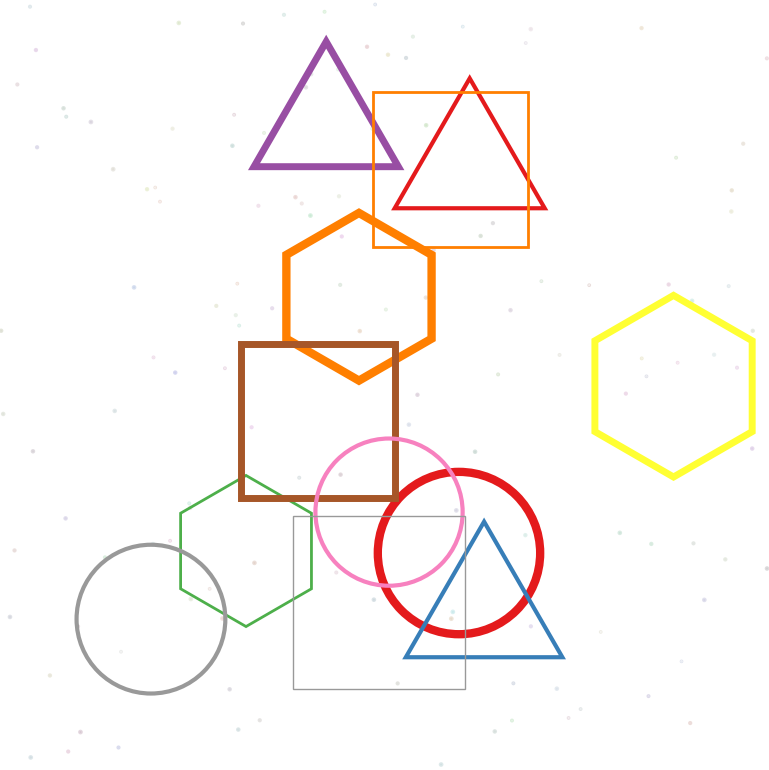[{"shape": "triangle", "thickness": 1.5, "radius": 0.56, "center": [0.61, 0.786]}, {"shape": "circle", "thickness": 3, "radius": 0.53, "center": [0.596, 0.282]}, {"shape": "triangle", "thickness": 1.5, "radius": 0.59, "center": [0.629, 0.205]}, {"shape": "hexagon", "thickness": 1, "radius": 0.49, "center": [0.32, 0.284]}, {"shape": "triangle", "thickness": 2.5, "radius": 0.54, "center": [0.424, 0.838]}, {"shape": "hexagon", "thickness": 3, "radius": 0.54, "center": [0.466, 0.615]}, {"shape": "square", "thickness": 1, "radius": 0.5, "center": [0.586, 0.78]}, {"shape": "hexagon", "thickness": 2.5, "radius": 0.59, "center": [0.875, 0.498]}, {"shape": "square", "thickness": 2.5, "radius": 0.5, "center": [0.413, 0.454]}, {"shape": "circle", "thickness": 1.5, "radius": 0.48, "center": [0.505, 0.335]}, {"shape": "square", "thickness": 0.5, "radius": 0.56, "center": [0.493, 0.218]}, {"shape": "circle", "thickness": 1.5, "radius": 0.48, "center": [0.196, 0.196]}]